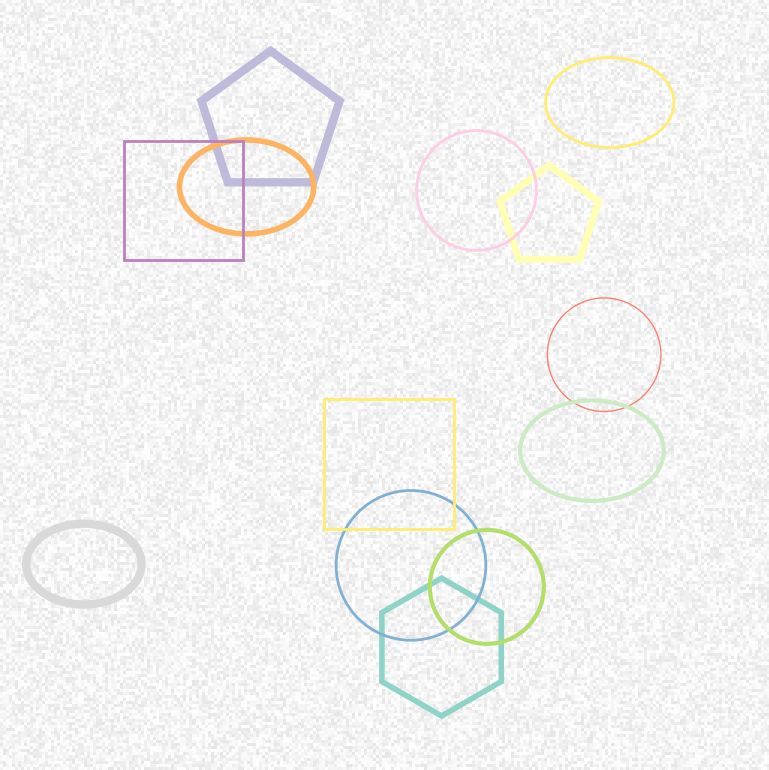[{"shape": "hexagon", "thickness": 2, "radius": 0.45, "center": [0.574, 0.16]}, {"shape": "pentagon", "thickness": 2.5, "radius": 0.34, "center": [0.713, 0.718]}, {"shape": "pentagon", "thickness": 3, "radius": 0.47, "center": [0.351, 0.84]}, {"shape": "circle", "thickness": 0.5, "radius": 0.37, "center": [0.785, 0.539]}, {"shape": "circle", "thickness": 1, "radius": 0.49, "center": [0.534, 0.266]}, {"shape": "oval", "thickness": 2, "radius": 0.44, "center": [0.32, 0.757]}, {"shape": "circle", "thickness": 1.5, "radius": 0.37, "center": [0.632, 0.238]}, {"shape": "circle", "thickness": 1, "radius": 0.39, "center": [0.619, 0.753]}, {"shape": "oval", "thickness": 3, "radius": 0.37, "center": [0.109, 0.267]}, {"shape": "square", "thickness": 1, "radius": 0.39, "center": [0.238, 0.74]}, {"shape": "oval", "thickness": 1.5, "radius": 0.47, "center": [0.769, 0.415]}, {"shape": "oval", "thickness": 1, "radius": 0.42, "center": [0.792, 0.867]}, {"shape": "square", "thickness": 1, "radius": 0.42, "center": [0.505, 0.398]}]